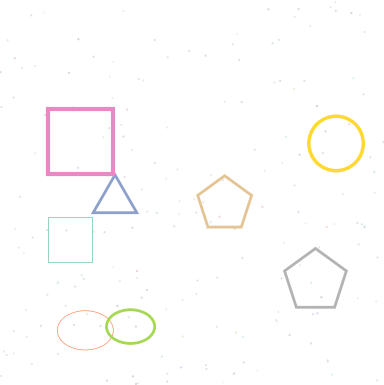[{"shape": "square", "thickness": 0.5, "radius": 0.29, "center": [0.182, 0.378]}, {"shape": "oval", "thickness": 0.5, "radius": 0.36, "center": [0.222, 0.142]}, {"shape": "triangle", "thickness": 2, "radius": 0.33, "center": [0.299, 0.48]}, {"shape": "square", "thickness": 3, "radius": 0.42, "center": [0.209, 0.632]}, {"shape": "oval", "thickness": 2, "radius": 0.31, "center": [0.339, 0.152]}, {"shape": "circle", "thickness": 2.5, "radius": 0.35, "center": [0.873, 0.627]}, {"shape": "pentagon", "thickness": 2, "radius": 0.37, "center": [0.584, 0.47]}, {"shape": "pentagon", "thickness": 2, "radius": 0.42, "center": [0.819, 0.27]}]